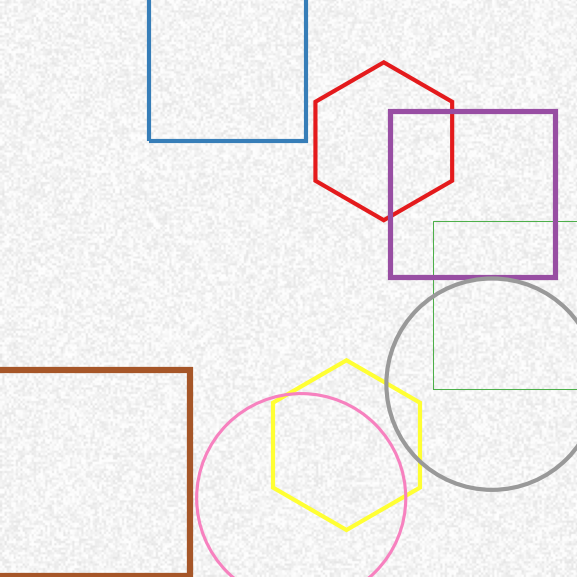[{"shape": "hexagon", "thickness": 2, "radius": 0.68, "center": [0.665, 0.755]}, {"shape": "square", "thickness": 2, "radius": 0.68, "center": [0.394, 0.892]}, {"shape": "square", "thickness": 0.5, "radius": 0.73, "center": [0.897, 0.471]}, {"shape": "square", "thickness": 2.5, "radius": 0.72, "center": [0.818, 0.664]}, {"shape": "hexagon", "thickness": 2, "radius": 0.73, "center": [0.6, 0.228]}, {"shape": "square", "thickness": 3, "radius": 0.89, "center": [0.151, 0.18]}, {"shape": "circle", "thickness": 1.5, "radius": 0.91, "center": [0.522, 0.137]}, {"shape": "circle", "thickness": 2, "radius": 0.92, "center": [0.852, 0.334]}]